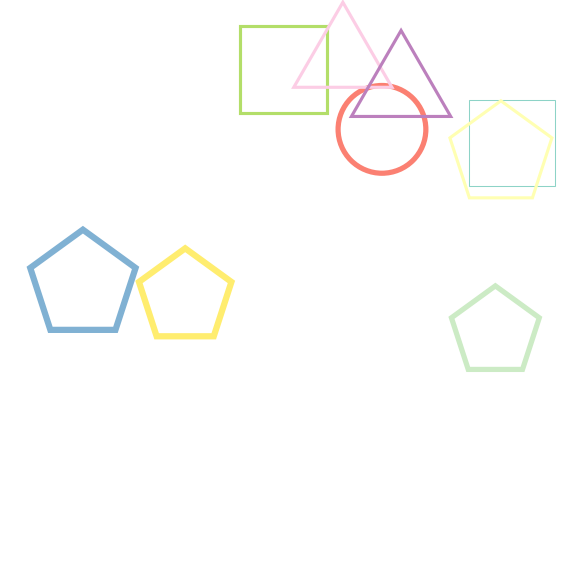[{"shape": "square", "thickness": 0.5, "radius": 0.37, "center": [0.886, 0.751]}, {"shape": "pentagon", "thickness": 1.5, "radius": 0.46, "center": [0.867, 0.732]}, {"shape": "circle", "thickness": 2.5, "radius": 0.38, "center": [0.661, 0.775]}, {"shape": "pentagon", "thickness": 3, "radius": 0.48, "center": [0.144, 0.506]}, {"shape": "square", "thickness": 1.5, "radius": 0.38, "center": [0.491, 0.879]}, {"shape": "triangle", "thickness": 1.5, "radius": 0.49, "center": [0.594, 0.897]}, {"shape": "triangle", "thickness": 1.5, "radius": 0.5, "center": [0.694, 0.847]}, {"shape": "pentagon", "thickness": 2.5, "radius": 0.4, "center": [0.858, 0.424]}, {"shape": "pentagon", "thickness": 3, "radius": 0.42, "center": [0.321, 0.485]}]